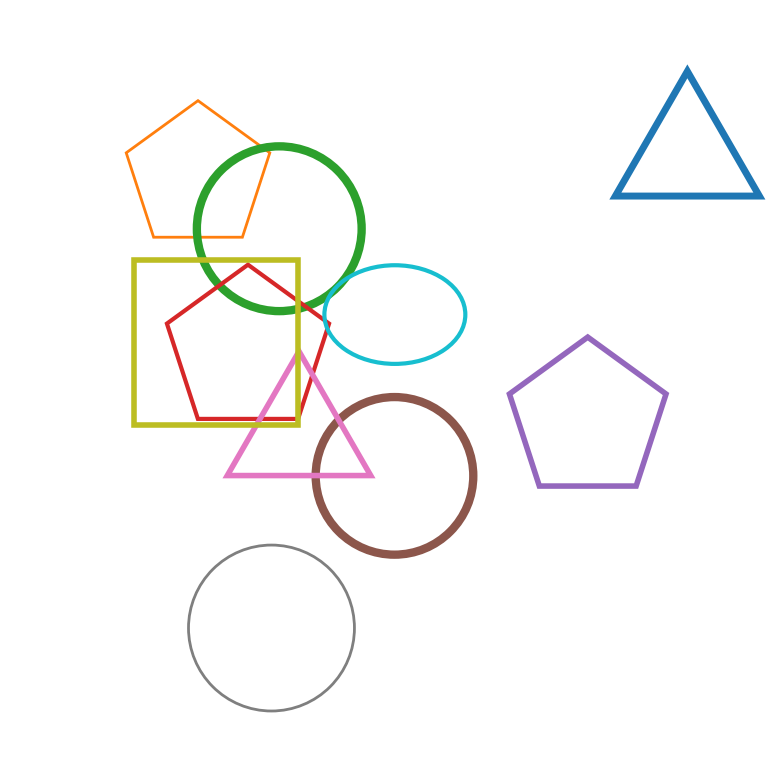[{"shape": "triangle", "thickness": 2.5, "radius": 0.54, "center": [0.893, 0.799]}, {"shape": "pentagon", "thickness": 1, "radius": 0.49, "center": [0.257, 0.771]}, {"shape": "circle", "thickness": 3, "radius": 0.53, "center": [0.363, 0.703]}, {"shape": "pentagon", "thickness": 1.5, "radius": 0.55, "center": [0.322, 0.546]}, {"shape": "pentagon", "thickness": 2, "radius": 0.53, "center": [0.763, 0.455]}, {"shape": "circle", "thickness": 3, "radius": 0.51, "center": [0.512, 0.382]}, {"shape": "triangle", "thickness": 2, "radius": 0.54, "center": [0.388, 0.436]}, {"shape": "circle", "thickness": 1, "radius": 0.54, "center": [0.353, 0.184]}, {"shape": "square", "thickness": 2, "radius": 0.54, "center": [0.28, 0.555]}, {"shape": "oval", "thickness": 1.5, "radius": 0.46, "center": [0.513, 0.591]}]